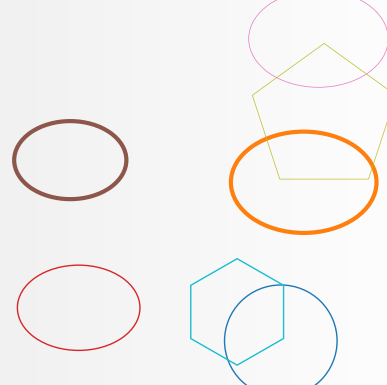[{"shape": "circle", "thickness": 1, "radius": 0.73, "center": [0.725, 0.115]}, {"shape": "oval", "thickness": 3, "radius": 0.94, "center": [0.784, 0.527]}, {"shape": "oval", "thickness": 1, "radius": 0.79, "center": [0.203, 0.201]}, {"shape": "oval", "thickness": 3, "radius": 0.72, "center": [0.181, 0.584]}, {"shape": "oval", "thickness": 0.5, "radius": 0.9, "center": [0.822, 0.899]}, {"shape": "pentagon", "thickness": 0.5, "radius": 0.97, "center": [0.836, 0.692]}, {"shape": "hexagon", "thickness": 1, "radius": 0.69, "center": [0.612, 0.19]}]